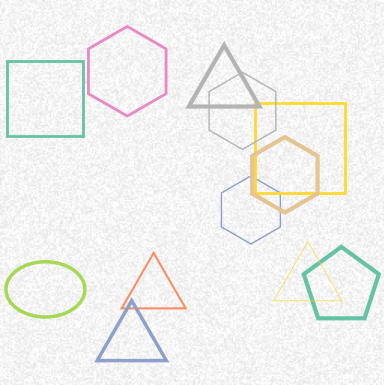[{"shape": "pentagon", "thickness": 3, "radius": 0.51, "center": [0.887, 0.256]}, {"shape": "square", "thickness": 2, "radius": 0.49, "center": [0.116, 0.744]}, {"shape": "triangle", "thickness": 1.5, "radius": 0.48, "center": [0.399, 0.247]}, {"shape": "hexagon", "thickness": 1, "radius": 0.44, "center": [0.652, 0.455]}, {"shape": "triangle", "thickness": 2.5, "radius": 0.52, "center": [0.342, 0.115]}, {"shape": "hexagon", "thickness": 2, "radius": 0.58, "center": [0.331, 0.815]}, {"shape": "oval", "thickness": 2.5, "radius": 0.51, "center": [0.118, 0.248]}, {"shape": "triangle", "thickness": 0.5, "radius": 0.51, "center": [0.799, 0.27]}, {"shape": "square", "thickness": 2, "radius": 0.59, "center": [0.778, 0.616]}, {"shape": "hexagon", "thickness": 3, "radius": 0.49, "center": [0.74, 0.546]}, {"shape": "hexagon", "thickness": 1, "radius": 0.5, "center": [0.63, 0.712]}, {"shape": "triangle", "thickness": 3, "radius": 0.53, "center": [0.582, 0.776]}]